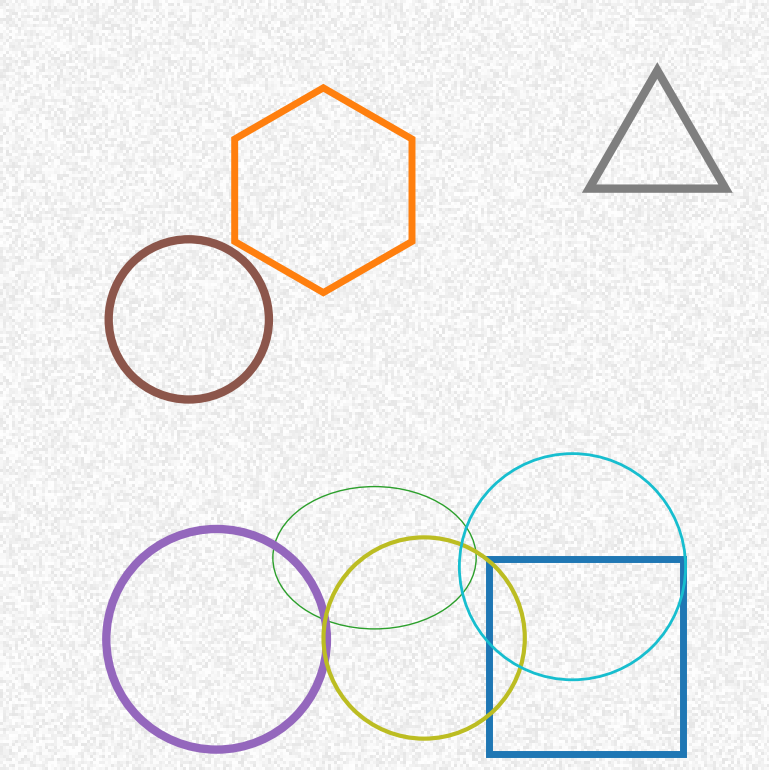[{"shape": "square", "thickness": 2.5, "radius": 0.63, "center": [0.761, 0.147]}, {"shape": "hexagon", "thickness": 2.5, "radius": 0.66, "center": [0.42, 0.753]}, {"shape": "oval", "thickness": 0.5, "radius": 0.66, "center": [0.486, 0.276]}, {"shape": "circle", "thickness": 3, "radius": 0.72, "center": [0.281, 0.17]}, {"shape": "circle", "thickness": 3, "radius": 0.52, "center": [0.245, 0.585]}, {"shape": "triangle", "thickness": 3, "radius": 0.51, "center": [0.854, 0.806]}, {"shape": "circle", "thickness": 1.5, "radius": 0.65, "center": [0.551, 0.171]}, {"shape": "circle", "thickness": 1, "radius": 0.73, "center": [0.743, 0.264]}]